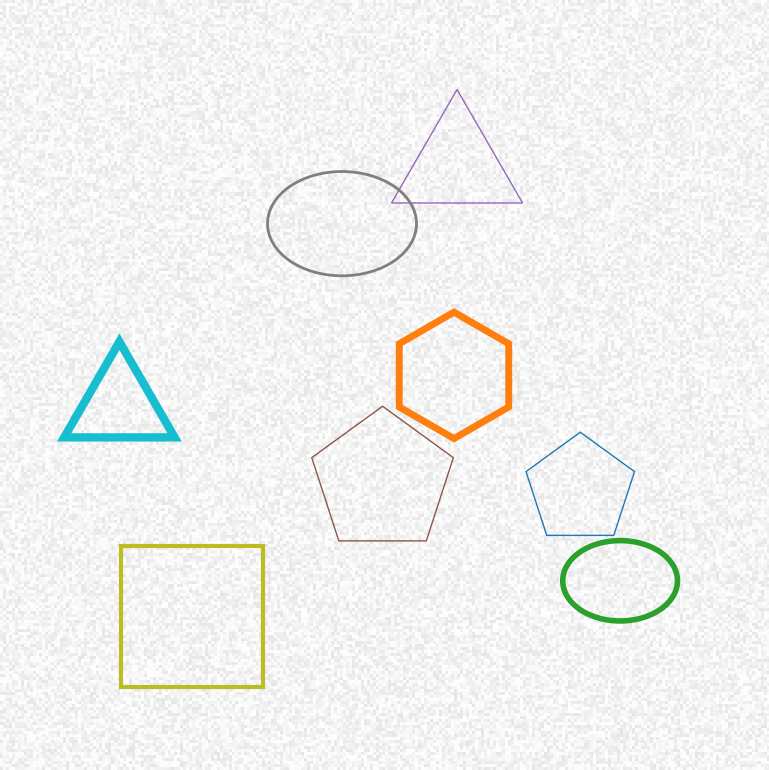[{"shape": "pentagon", "thickness": 0.5, "radius": 0.37, "center": [0.754, 0.365]}, {"shape": "hexagon", "thickness": 2.5, "radius": 0.41, "center": [0.59, 0.513]}, {"shape": "oval", "thickness": 2, "radius": 0.37, "center": [0.805, 0.246]}, {"shape": "triangle", "thickness": 0.5, "radius": 0.49, "center": [0.594, 0.786]}, {"shape": "pentagon", "thickness": 0.5, "radius": 0.48, "center": [0.497, 0.376]}, {"shape": "oval", "thickness": 1, "radius": 0.48, "center": [0.444, 0.71]}, {"shape": "square", "thickness": 1.5, "radius": 0.46, "center": [0.25, 0.199]}, {"shape": "triangle", "thickness": 3, "radius": 0.41, "center": [0.155, 0.473]}]